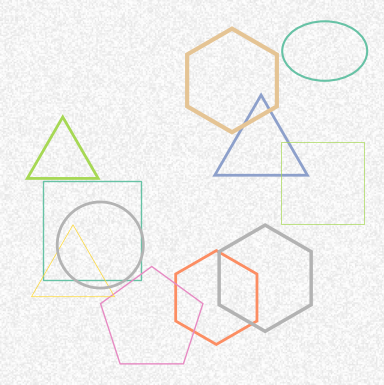[{"shape": "square", "thickness": 1, "radius": 0.64, "center": [0.239, 0.401]}, {"shape": "oval", "thickness": 1.5, "radius": 0.55, "center": [0.843, 0.867]}, {"shape": "hexagon", "thickness": 2, "radius": 0.61, "center": [0.562, 0.227]}, {"shape": "triangle", "thickness": 2, "radius": 0.69, "center": [0.678, 0.614]}, {"shape": "pentagon", "thickness": 1, "radius": 0.7, "center": [0.394, 0.168]}, {"shape": "triangle", "thickness": 2, "radius": 0.53, "center": [0.163, 0.59]}, {"shape": "square", "thickness": 0.5, "radius": 0.53, "center": [0.837, 0.524]}, {"shape": "triangle", "thickness": 0.5, "radius": 0.62, "center": [0.19, 0.292]}, {"shape": "hexagon", "thickness": 3, "radius": 0.67, "center": [0.603, 0.791]}, {"shape": "hexagon", "thickness": 2.5, "radius": 0.69, "center": [0.689, 0.277]}, {"shape": "circle", "thickness": 2, "radius": 0.56, "center": [0.26, 0.364]}]